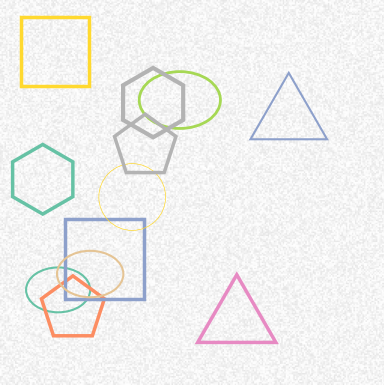[{"shape": "hexagon", "thickness": 2.5, "radius": 0.45, "center": [0.111, 0.534]}, {"shape": "oval", "thickness": 1.5, "radius": 0.42, "center": [0.151, 0.247]}, {"shape": "pentagon", "thickness": 2.5, "radius": 0.43, "center": [0.189, 0.197]}, {"shape": "square", "thickness": 2.5, "radius": 0.51, "center": [0.272, 0.327]}, {"shape": "triangle", "thickness": 1.5, "radius": 0.57, "center": [0.75, 0.696]}, {"shape": "triangle", "thickness": 2.5, "radius": 0.59, "center": [0.615, 0.169]}, {"shape": "oval", "thickness": 2, "radius": 0.53, "center": [0.467, 0.74]}, {"shape": "circle", "thickness": 0.5, "radius": 0.43, "center": [0.343, 0.488]}, {"shape": "square", "thickness": 2.5, "radius": 0.44, "center": [0.142, 0.866]}, {"shape": "oval", "thickness": 1.5, "radius": 0.43, "center": [0.234, 0.288]}, {"shape": "pentagon", "thickness": 2.5, "radius": 0.42, "center": [0.377, 0.62]}, {"shape": "hexagon", "thickness": 3, "radius": 0.45, "center": [0.398, 0.733]}]